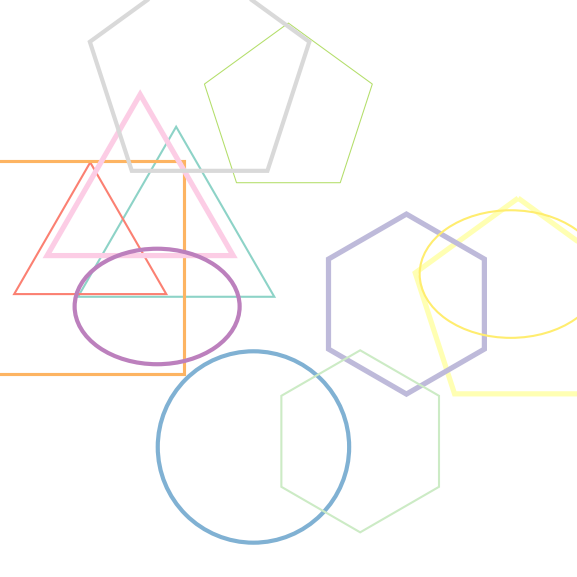[{"shape": "triangle", "thickness": 1, "radius": 0.98, "center": [0.305, 0.583]}, {"shape": "pentagon", "thickness": 2.5, "radius": 0.94, "center": [0.897, 0.469]}, {"shape": "hexagon", "thickness": 2.5, "radius": 0.78, "center": [0.704, 0.473]}, {"shape": "triangle", "thickness": 1, "radius": 0.76, "center": [0.156, 0.566]}, {"shape": "circle", "thickness": 2, "radius": 0.83, "center": [0.439, 0.225]}, {"shape": "square", "thickness": 1.5, "radius": 0.92, "center": [0.135, 0.536]}, {"shape": "pentagon", "thickness": 0.5, "radius": 0.76, "center": [0.499, 0.806]}, {"shape": "triangle", "thickness": 2.5, "radius": 0.93, "center": [0.243, 0.65]}, {"shape": "pentagon", "thickness": 2, "radius": 1.0, "center": [0.346, 0.865]}, {"shape": "oval", "thickness": 2, "radius": 0.71, "center": [0.272, 0.468]}, {"shape": "hexagon", "thickness": 1, "radius": 0.79, "center": [0.624, 0.235]}, {"shape": "oval", "thickness": 1, "radius": 0.79, "center": [0.884, 0.525]}]